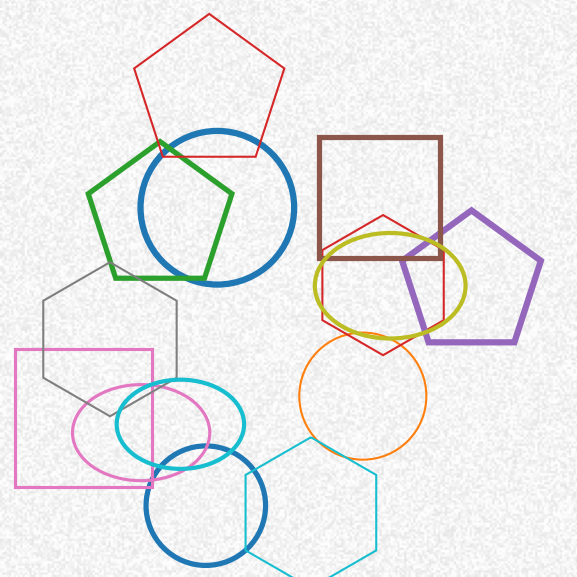[{"shape": "circle", "thickness": 2.5, "radius": 0.52, "center": [0.356, 0.124]}, {"shape": "circle", "thickness": 3, "radius": 0.67, "center": [0.376, 0.639]}, {"shape": "circle", "thickness": 1, "radius": 0.55, "center": [0.628, 0.313]}, {"shape": "pentagon", "thickness": 2.5, "radius": 0.65, "center": [0.277, 0.623]}, {"shape": "pentagon", "thickness": 1, "radius": 0.68, "center": [0.362, 0.838]}, {"shape": "hexagon", "thickness": 1, "radius": 0.61, "center": [0.663, 0.505]}, {"shape": "pentagon", "thickness": 3, "radius": 0.63, "center": [0.816, 0.509]}, {"shape": "square", "thickness": 2.5, "radius": 0.52, "center": [0.656, 0.656]}, {"shape": "square", "thickness": 1.5, "radius": 0.59, "center": [0.145, 0.275]}, {"shape": "oval", "thickness": 1.5, "radius": 0.59, "center": [0.244, 0.25]}, {"shape": "hexagon", "thickness": 1, "radius": 0.67, "center": [0.19, 0.412]}, {"shape": "oval", "thickness": 2, "radius": 0.65, "center": [0.676, 0.504]}, {"shape": "oval", "thickness": 2, "radius": 0.55, "center": [0.312, 0.264]}, {"shape": "hexagon", "thickness": 1, "radius": 0.65, "center": [0.538, 0.111]}]